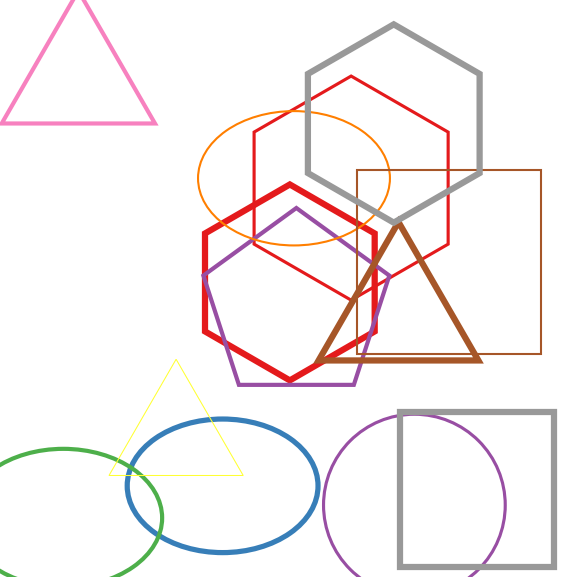[{"shape": "hexagon", "thickness": 3, "radius": 0.85, "center": [0.502, 0.51]}, {"shape": "hexagon", "thickness": 1.5, "radius": 0.97, "center": [0.608, 0.673]}, {"shape": "oval", "thickness": 2.5, "radius": 0.83, "center": [0.385, 0.158]}, {"shape": "oval", "thickness": 2, "radius": 0.86, "center": [0.11, 0.102]}, {"shape": "pentagon", "thickness": 2, "radius": 0.85, "center": [0.513, 0.47]}, {"shape": "circle", "thickness": 1.5, "radius": 0.79, "center": [0.718, 0.125]}, {"shape": "oval", "thickness": 1, "radius": 0.83, "center": [0.509, 0.69]}, {"shape": "triangle", "thickness": 0.5, "radius": 0.67, "center": [0.305, 0.243]}, {"shape": "triangle", "thickness": 3, "radius": 0.8, "center": [0.69, 0.455]}, {"shape": "square", "thickness": 1, "radius": 0.8, "center": [0.777, 0.546]}, {"shape": "triangle", "thickness": 2, "radius": 0.77, "center": [0.136, 0.862]}, {"shape": "square", "thickness": 3, "radius": 0.67, "center": [0.826, 0.152]}, {"shape": "hexagon", "thickness": 3, "radius": 0.86, "center": [0.682, 0.785]}]